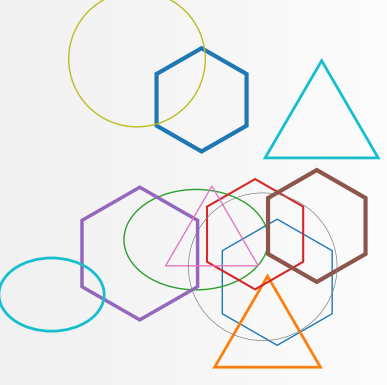[{"shape": "hexagon", "thickness": 1, "radius": 0.82, "center": [0.715, 0.267]}, {"shape": "hexagon", "thickness": 3, "radius": 0.67, "center": [0.52, 0.741]}, {"shape": "triangle", "thickness": 2, "radius": 0.79, "center": [0.69, 0.125]}, {"shape": "oval", "thickness": 1, "radius": 0.93, "center": [0.506, 0.378]}, {"shape": "hexagon", "thickness": 1.5, "radius": 0.72, "center": [0.658, 0.392]}, {"shape": "hexagon", "thickness": 2.5, "radius": 0.86, "center": [0.361, 0.341]}, {"shape": "hexagon", "thickness": 3, "radius": 0.73, "center": [0.818, 0.413]}, {"shape": "triangle", "thickness": 1, "radius": 0.69, "center": [0.547, 0.379]}, {"shape": "circle", "thickness": 0.5, "radius": 0.96, "center": [0.678, 0.307]}, {"shape": "circle", "thickness": 1, "radius": 0.88, "center": [0.354, 0.847]}, {"shape": "triangle", "thickness": 2, "radius": 0.84, "center": [0.83, 0.674]}, {"shape": "oval", "thickness": 2, "radius": 0.68, "center": [0.133, 0.235]}]